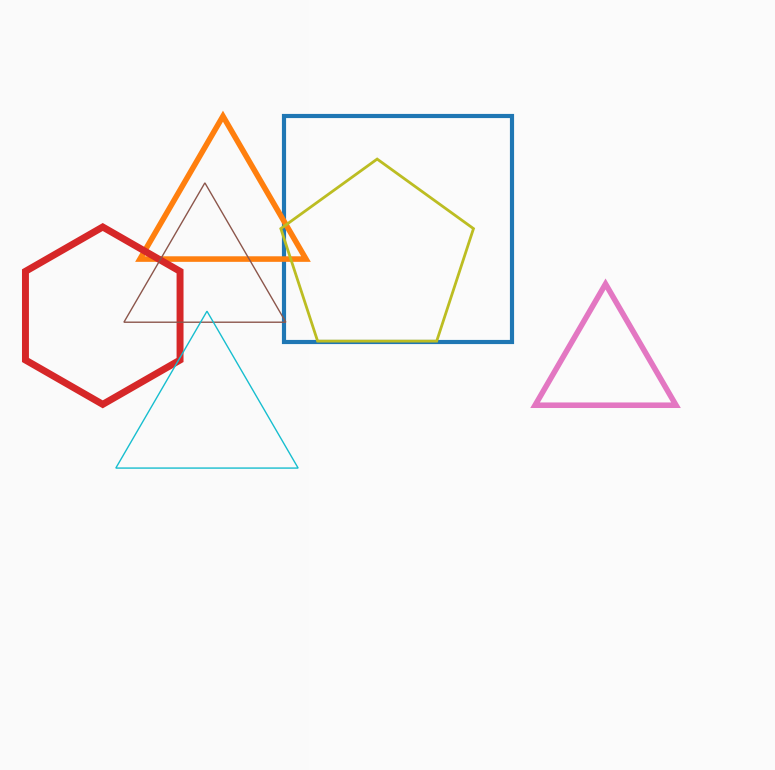[{"shape": "square", "thickness": 1.5, "radius": 0.74, "center": [0.513, 0.702]}, {"shape": "triangle", "thickness": 2, "radius": 0.62, "center": [0.288, 0.725]}, {"shape": "hexagon", "thickness": 2.5, "radius": 0.58, "center": [0.133, 0.59]}, {"shape": "triangle", "thickness": 0.5, "radius": 0.6, "center": [0.264, 0.642]}, {"shape": "triangle", "thickness": 2, "radius": 0.52, "center": [0.781, 0.526]}, {"shape": "pentagon", "thickness": 1, "radius": 0.65, "center": [0.487, 0.663]}, {"shape": "triangle", "thickness": 0.5, "radius": 0.68, "center": [0.267, 0.46]}]